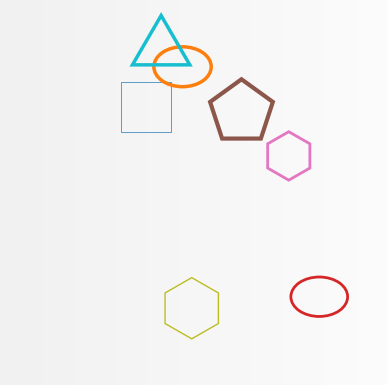[{"shape": "square", "thickness": 0.5, "radius": 0.33, "center": [0.377, 0.721]}, {"shape": "oval", "thickness": 2.5, "radius": 0.37, "center": [0.471, 0.827]}, {"shape": "oval", "thickness": 2, "radius": 0.37, "center": [0.824, 0.229]}, {"shape": "pentagon", "thickness": 3, "radius": 0.43, "center": [0.623, 0.709]}, {"shape": "hexagon", "thickness": 2, "radius": 0.31, "center": [0.745, 0.595]}, {"shape": "hexagon", "thickness": 1, "radius": 0.4, "center": [0.495, 0.199]}, {"shape": "triangle", "thickness": 2.5, "radius": 0.43, "center": [0.416, 0.874]}]